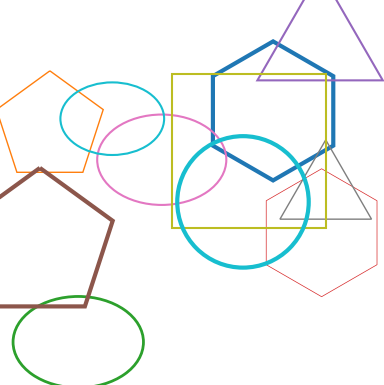[{"shape": "hexagon", "thickness": 3, "radius": 0.9, "center": [0.709, 0.712]}, {"shape": "pentagon", "thickness": 1, "radius": 0.73, "center": [0.13, 0.67]}, {"shape": "oval", "thickness": 2, "radius": 0.85, "center": [0.203, 0.111]}, {"shape": "hexagon", "thickness": 0.5, "radius": 0.83, "center": [0.835, 0.396]}, {"shape": "triangle", "thickness": 1.5, "radius": 0.94, "center": [0.831, 0.885]}, {"shape": "pentagon", "thickness": 3, "radius": 0.99, "center": [0.104, 0.365]}, {"shape": "oval", "thickness": 1.5, "radius": 0.84, "center": [0.42, 0.585]}, {"shape": "triangle", "thickness": 1, "radius": 0.69, "center": [0.846, 0.499]}, {"shape": "square", "thickness": 1.5, "radius": 1.0, "center": [0.646, 0.609]}, {"shape": "oval", "thickness": 1.5, "radius": 0.67, "center": [0.292, 0.692]}, {"shape": "circle", "thickness": 3, "radius": 0.85, "center": [0.631, 0.476]}]